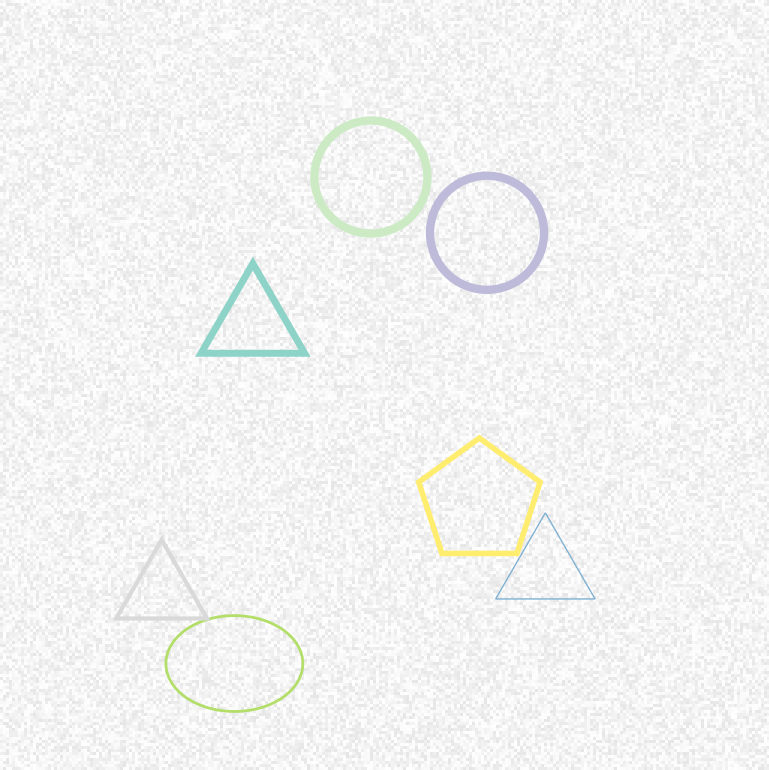[{"shape": "triangle", "thickness": 2.5, "radius": 0.39, "center": [0.328, 0.58]}, {"shape": "circle", "thickness": 3, "radius": 0.37, "center": [0.633, 0.698]}, {"shape": "triangle", "thickness": 0.5, "radius": 0.37, "center": [0.708, 0.259]}, {"shape": "oval", "thickness": 1, "radius": 0.44, "center": [0.304, 0.138]}, {"shape": "triangle", "thickness": 1.5, "radius": 0.34, "center": [0.21, 0.231]}, {"shape": "circle", "thickness": 3, "radius": 0.37, "center": [0.482, 0.77]}, {"shape": "pentagon", "thickness": 2, "radius": 0.41, "center": [0.623, 0.348]}]